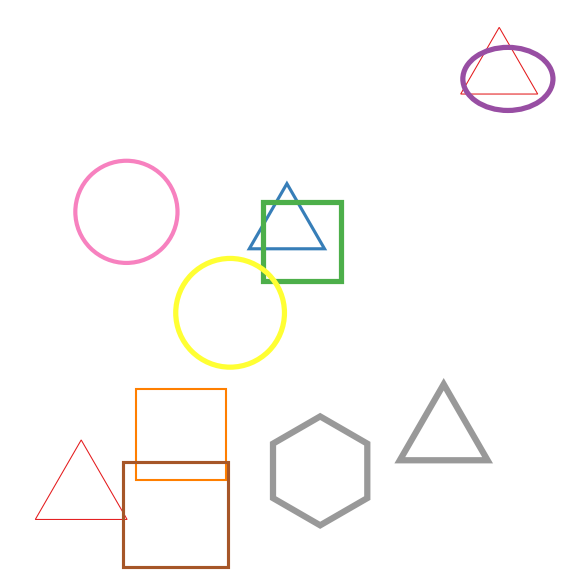[{"shape": "triangle", "thickness": 0.5, "radius": 0.46, "center": [0.141, 0.146]}, {"shape": "triangle", "thickness": 0.5, "radius": 0.38, "center": [0.864, 0.875]}, {"shape": "triangle", "thickness": 1.5, "radius": 0.38, "center": [0.497, 0.606]}, {"shape": "square", "thickness": 2.5, "radius": 0.34, "center": [0.523, 0.581]}, {"shape": "oval", "thickness": 2.5, "radius": 0.39, "center": [0.879, 0.862]}, {"shape": "square", "thickness": 1, "radius": 0.39, "center": [0.313, 0.246]}, {"shape": "circle", "thickness": 2.5, "radius": 0.47, "center": [0.398, 0.457]}, {"shape": "square", "thickness": 1.5, "radius": 0.46, "center": [0.304, 0.108]}, {"shape": "circle", "thickness": 2, "radius": 0.44, "center": [0.219, 0.632]}, {"shape": "triangle", "thickness": 3, "radius": 0.44, "center": [0.768, 0.246]}, {"shape": "hexagon", "thickness": 3, "radius": 0.47, "center": [0.554, 0.184]}]